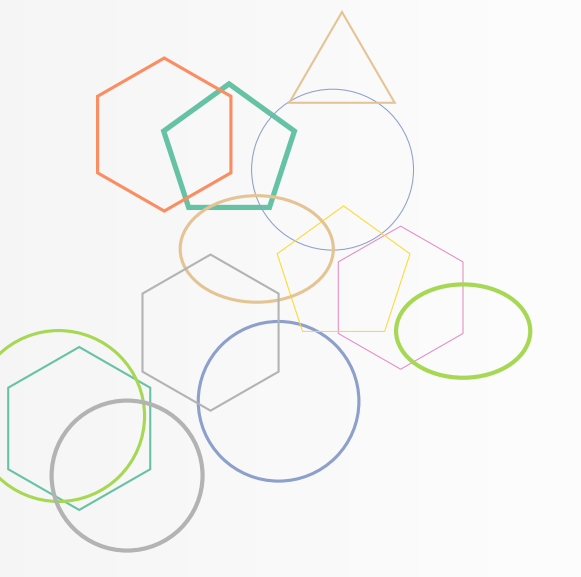[{"shape": "pentagon", "thickness": 2.5, "radius": 0.59, "center": [0.394, 0.736]}, {"shape": "hexagon", "thickness": 1, "radius": 0.71, "center": [0.136, 0.257]}, {"shape": "hexagon", "thickness": 1.5, "radius": 0.66, "center": [0.283, 0.766]}, {"shape": "circle", "thickness": 1.5, "radius": 0.69, "center": [0.479, 0.304]}, {"shape": "circle", "thickness": 0.5, "radius": 0.7, "center": [0.572, 0.705]}, {"shape": "hexagon", "thickness": 0.5, "radius": 0.62, "center": [0.689, 0.484]}, {"shape": "oval", "thickness": 2, "radius": 0.58, "center": [0.797, 0.426]}, {"shape": "circle", "thickness": 1.5, "radius": 0.74, "center": [0.101, 0.279]}, {"shape": "pentagon", "thickness": 0.5, "radius": 0.6, "center": [0.591, 0.522]}, {"shape": "oval", "thickness": 1.5, "radius": 0.66, "center": [0.442, 0.568]}, {"shape": "triangle", "thickness": 1, "radius": 0.52, "center": [0.588, 0.874]}, {"shape": "hexagon", "thickness": 1, "radius": 0.68, "center": [0.362, 0.423]}, {"shape": "circle", "thickness": 2, "radius": 0.65, "center": [0.219, 0.176]}]